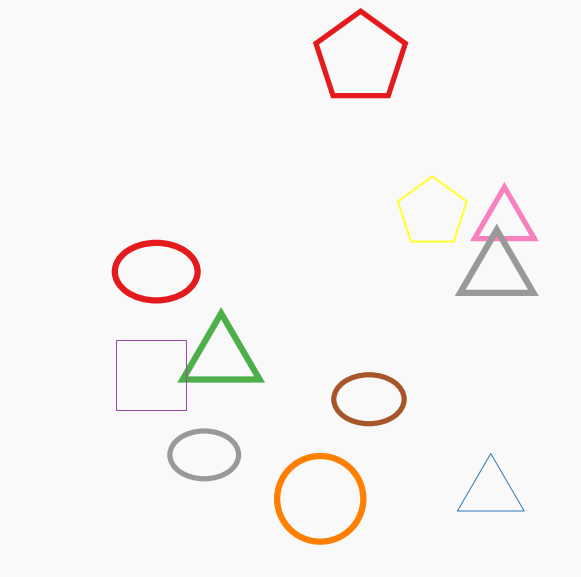[{"shape": "pentagon", "thickness": 2.5, "radius": 0.4, "center": [0.62, 0.899]}, {"shape": "oval", "thickness": 3, "radius": 0.36, "center": [0.269, 0.529]}, {"shape": "triangle", "thickness": 0.5, "radius": 0.33, "center": [0.844, 0.147]}, {"shape": "triangle", "thickness": 3, "radius": 0.38, "center": [0.38, 0.38]}, {"shape": "square", "thickness": 0.5, "radius": 0.3, "center": [0.26, 0.35]}, {"shape": "circle", "thickness": 3, "radius": 0.37, "center": [0.551, 0.135]}, {"shape": "pentagon", "thickness": 1, "radius": 0.31, "center": [0.744, 0.631]}, {"shape": "oval", "thickness": 2.5, "radius": 0.3, "center": [0.635, 0.308]}, {"shape": "triangle", "thickness": 2.5, "radius": 0.3, "center": [0.868, 0.616]}, {"shape": "triangle", "thickness": 3, "radius": 0.36, "center": [0.855, 0.528]}, {"shape": "oval", "thickness": 2.5, "radius": 0.3, "center": [0.351, 0.211]}]